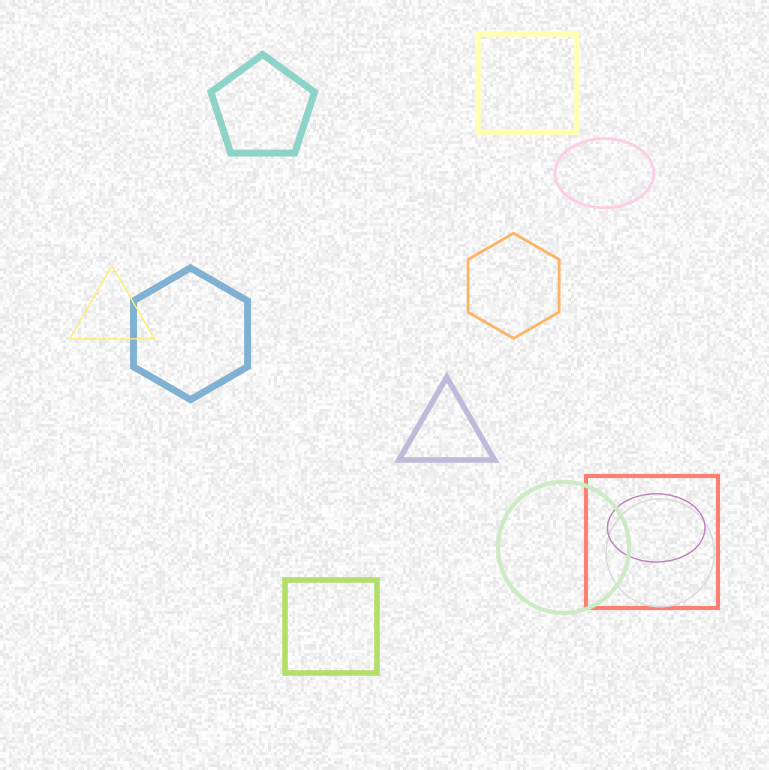[{"shape": "pentagon", "thickness": 2.5, "radius": 0.35, "center": [0.341, 0.858]}, {"shape": "square", "thickness": 2, "radius": 0.32, "center": [0.685, 0.892]}, {"shape": "triangle", "thickness": 2, "radius": 0.36, "center": [0.58, 0.438]}, {"shape": "square", "thickness": 1.5, "radius": 0.43, "center": [0.847, 0.296]}, {"shape": "hexagon", "thickness": 2.5, "radius": 0.43, "center": [0.247, 0.567]}, {"shape": "hexagon", "thickness": 1, "radius": 0.34, "center": [0.667, 0.629]}, {"shape": "square", "thickness": 2, "radius": 0.3, "center": [0.43, 0.186]}, {"shape": "oval", "thickness": 1, "radius": 0.32, "center": [0.785, 0.775]}, {"shape": "circle", "thickness": 0.5, "radius": 0.35, "center": [0.857, 0.282]}, {"shape": "oval", "thickness": 0.5, "radius": 0.32, "center": [0.852, 0.314]}, {"shape": "circle", "thickness": 1.5, "radius": 0.43, "center": [0.732, 0.289]}, {"shape": "triangle", "thickness": 0.5, "radius": 0.32, "center": [0.146, 0.592]}]